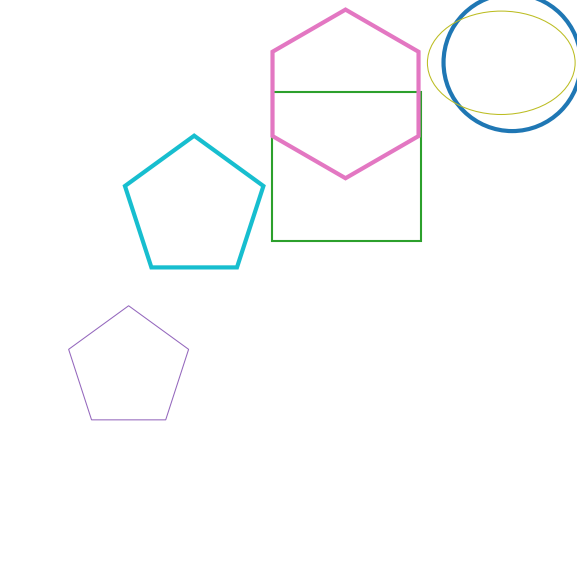[{"shape": "circle", "thickness": 2, "radius": 0.59, "center": [0.887, 0.891]}, {"shape": "square", "thickness": 1, "radius": 0.64, "center": [0.6, 0.711]}, {"shape": "pentagon", "thickness": 0.5, "radius": 0.55, "center": [0.223, 0.36]}, {"shape": "hexagon", "thickness": 2, "radius": 0.73, "center": [0.598, 0.837]}, {"shape": "oval", "thickness": 0.5, "radius": 0.64, "center": [0.868, 0.89]}, {"shape": "pentagon", "thickness": 2, "radius": 0.63, "center": [0.336, 0.638]}]